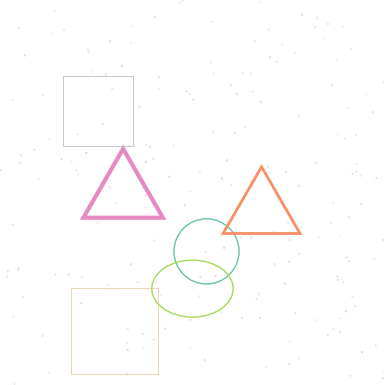[{"shape": "circle", "thickness": 1, "radius": 0.42, "center": [0.536, 0.347]}, {"shape": "triangle", "thickness": 2, "radius": 0.58, "center": [0.679, 0.451]}, {"shape": "triangle", "thickness": 3, "radius": 0.6, "center": [0.32, 0.494]}, {"shape": "oval", "thickness": 1, "radius": 0.53, "center": [0.5, 0.25]}, {"shape": "square", "thickness": 0.5, "radius": 0.56, "center": [0.297, 0.14]}, {"shape": "square", "thickness": 0.5, "radius": 0.46, "center": [0.254, 0.712]}]